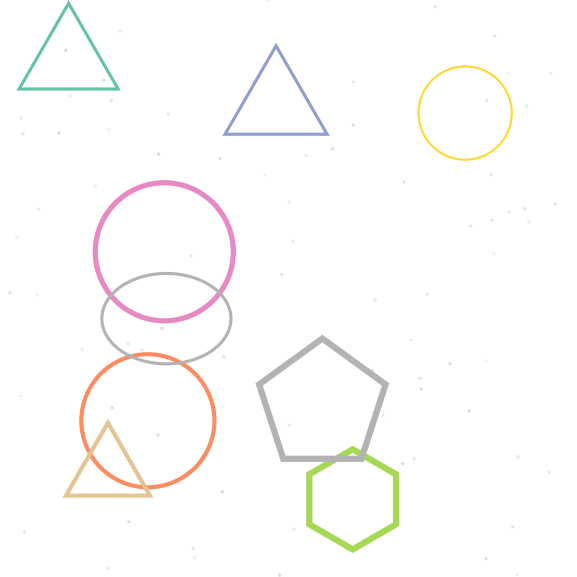[{"shape": "triangle", "thickness": 1.5, "radius": 0.49, "center": [0.119, 0.894]}, {"shape": "circle", "thickness": 2, "radius": 0.58, "center": [0.256, 0.271]}, {"shape": "triangle", "thickness": 1.5, "radius": 0.51, "center": [0.478, 0.818]}, {"shape": "circle", "thickness": 2.5, "radius": 0.6, "center": [0.285, 0.563]}, {"shape": "hexagon", "thickness": 3, "radius": 0.43, "center": [0.611, 0.134]}, {"shape": "circle", "thickness": 1, "radius": 0.4, "center": [0.805, 0.803]}, {"shape": "triangle", "thickness": 2, "radius": 0.42, "center": [0.187, 0.183]}, {"shape": "pentagon", "thickness": 3, "radius": 0.58, "center": [0.558, 0.298]}, {"shape": "oval", "thickness": 1.5, "radius": 0.56, "center": [0.288, 0.447]}]